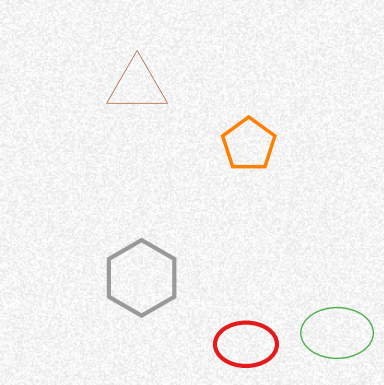[{"shape": "oval", "thickness": 3, "radius": 0.4, "center": [0.639, 0.106]}, {"shape": "oval", "thickness": 1, "radius": 0.47, "center": [0.876, 0.135]}, {"shape": "pentagon", "thickness": 2.5, "radius": 0.36, "center": [0.646, 0.625]}, {"shape": "triangle", "thickness": 0.5, "radius": 0.46, "center": [0.356, 0.777]}, {"shape": "hexagon", "thickness": 3, "radius": 0.49, "center": [0.368, 0.278]}]